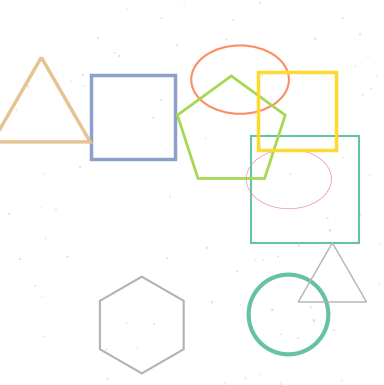[{"shape": "circle", "thickness": 3, "radius": 0.52, "center": [0.749, 0.183]}, {"shape": "square", "thickness": 1.5, "radius": 0.7, "center": [0.792, 0.507]}, {"shape": "oval", "thickness": 1.5, "radius": 0.63, "center": [0.624, 0.793]}, {"shape": "square", "thickness": 2.5, "radius": 0.55, "center": [0.346, 0.697]}, {"shape": "oval", "thickness": 0.5, "radius": 0.55, "center": [0.75, 0.535]}, {"shape": "pentagon", "thickness": 2, "radius": 0.74, "center": [0.601, 0.656]}, {"shape": "square", "thickness": 2.5, "radius": 0.51, "center": [0.772, 0.711]}, {"shape": "triangle", "thickness": 2.5, "radius": 0.73, "center": [0.107, 0.705]}, {"shape": "hexagon", "thickness": 1.5, "radius": 0.63, "center": [0.368, 0.156]}, {"shape": "triangle", "thickness": 1, "radius": 0.51, "center": [0.863, 0.267]}]